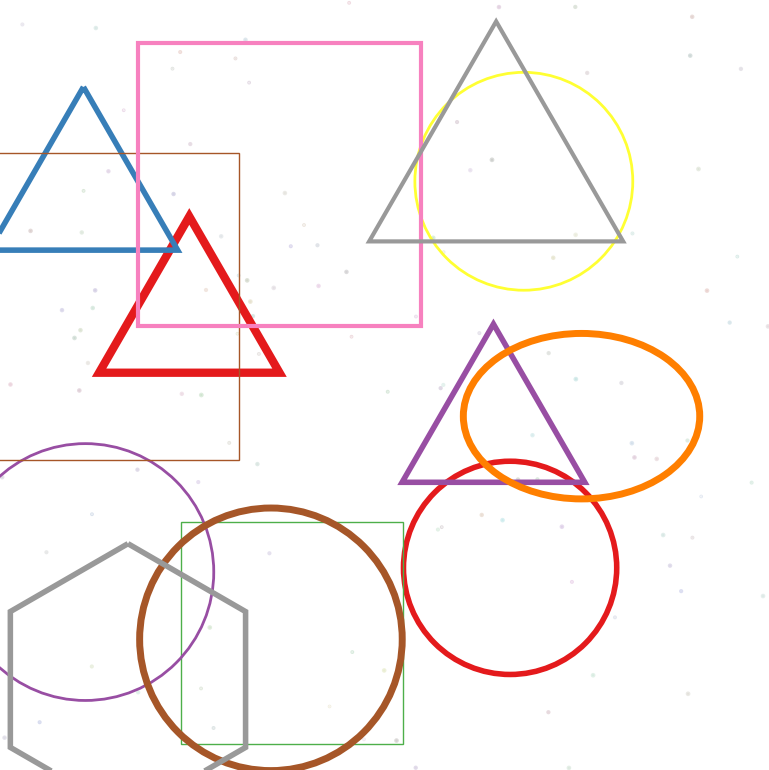[{"shape": "circle", "thickness": 2, "radius": 0.69, "center": [0.662, 0.263]}, {"shape": "triangle", "thickness": 3, "radius": 0.68, "center": [0.246, 0.584]}, {"shape": "triangle", "thickness": 2, "radius": 0.71, "center": [0.108, 0.746]}, {"shape": "square", "thickness": 0.5, "radius": 0.72, "center": [0.379, 0.178]}, {"shape": "circle", "thickness": 1, "radius": 0.83, "center": [0.111, 0.257]}, {"shape": "triangle", "thickness": 2, "radius": 0.68, "center": [0.641, 0.442]}, {"shape": "oval", "thickness": 2.5, "radius": 0.77, "center": [0.755, 0.46]}, {"shape": "circle", "thickness": 1, "radius": 0.71, "center": [0.68, 0.765]}, {"shape": "circle", "thickness": 2.5, "radius": 0.85, "center": [0.352, 0.17]}, {"shape": "square", "thickness": 0.5, "radius": 1.0, "center": [0.111, 0.602]}, {"shape": "square", "thickness": 1.5, "radius": 0.92, "center": [0.363, 0.76]}, {"shape": "hexagon", "thickness": 2, "radius": 0.88, "center": [0.166, 0.118]}, {"shape": "triangle", "thickness": 1.5, "radius": 0.95, "center": [0.644, 0.782]}]